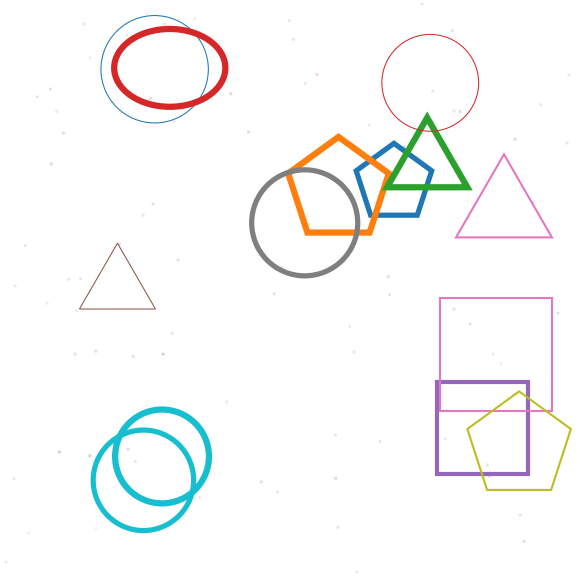[{"shape": "circle", "thickness": 0.5, "radius": 0.46, "center": [0.268, 0.879]}, {"shape": "pentagon", "thickness": 2.5, "radius": 0.34, "center": [0.682, 0.682]}, {"shape": "pentagon", "thickness": 3, "radius": 0.46, "center": [0.586, 0.67]}, {"shape": "triangle", "thickness": 3, "radius": 0.4, "center": [0.74, 0.715]}, {"shape": "circle", "thickness": 0.5, "radius": 0.42, "center": [0.745, 0.856]}, {"shape": "oval", "thickness": 3, "radius": 0.48, "center": [0.294, 0.882]}, {"shape": "square", "thickness": 2, "radius": 0.4, "center": [0.835, 0.258]}, {"shape": "triangle", "thickness": 0.5, "radius": 0.38, "center": [0.203, 0.502]}, {"shape": "square", "thickness": 1, "radius": 0.49, "center": [0.859, 0.385]}, {"shape": "triangle", "thickness": 1, "radius": 0.48, "center": [0.873, 0.636]}, {"shape": "circle", "thickness": 2.5, "radius": 0.46, "center": [0.528, 0.613]}, {"shape": "pentagon", "thickness": 1, "radius": 0.47, "center": [0.899, 0.227]}, {"shape": "circle", "thickness": 3, "radius": 0.41, "center": [0.281, 0.209]}, {"shape": "circle", "thickness": 2.5, "radius": 0.43, "center": [0.248, 0.167]}]